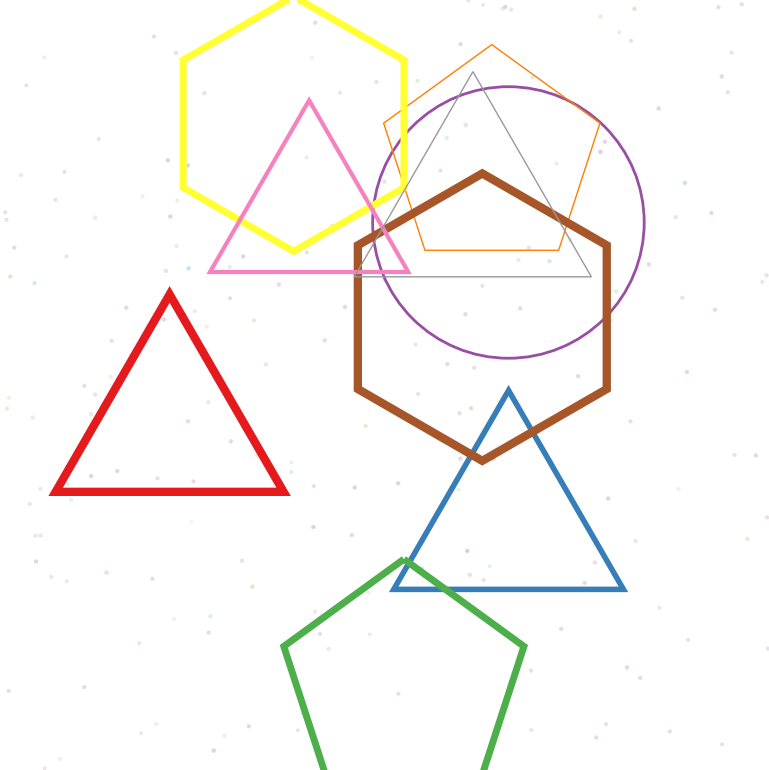[{"shape": "triangle", "thickness": 3, "radius": 0.85, "center": [0.22, 0.447]}, {"shape": "triangle", "thickness": 2, "radius": 0.86, "center": [0.66, 0.321]}, {"shape": "pentagon", "thickness": 2.5, "radius": 0.82, "center": [0.525, 0.11]}, {"shape": "circle", "thickness": 1, "radius": 0.88, "center": [0.66, 0.711]}, {"shape": "pentagon", "thickness": 0.5, "radius": 0.74, "center": [0.639, 0.794]}, {"shape": "hexagon", "thickness": 2.5, "radius": 0.83, "center": [0.381, 0.839]}, {"shape": "hexagon", "thickness": 3, "radius": 0.93, "center": [0.626, 0.588]}, {"shape": "triangle", "thickness": 1.5, "radius": 0.74, "center": [0.401, 0.721]}, {"shape": "triangle", "thickness": 0.5, "radius": 0.89, "center": [0.614, 0.729]}]